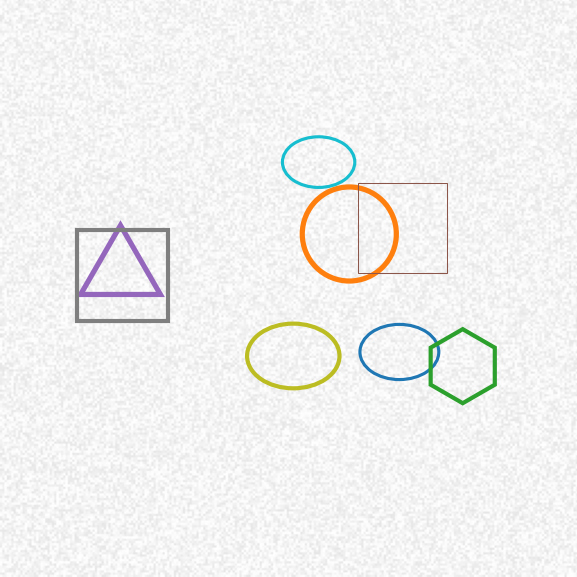[{"shape": "oval", "thickness": 1.5, "radius": 0.34, "center": [0.692, 0.39]}, {"shape": "circle", "thickness": 2.5, "radius": 0.41, "center": [0.605, 0.594]}, {"shape": "hexagon", "thickness": 2, "radius": 0.32, "center": [0.801, 0.365]}, {"shape": "triangle", "thickness": 2.5, "radius": 0.4, "center": [0.209, 0.529]}, {"shape": "square", "thickness": 0.5, "radius": 0.39, "center": [0.697, 0.605]}, {"shape": "square", "thickness": 2, "radius": 0.4, "center": [0.212, 0.522]}, {"shape": "oval", "thickness": 2, "radius": 0.4, "center": [0.508, 0.383]}, {"shape": "oval", "thickness": 1.5, "radius": 0.31, "center": [0.552, 0.718]}]